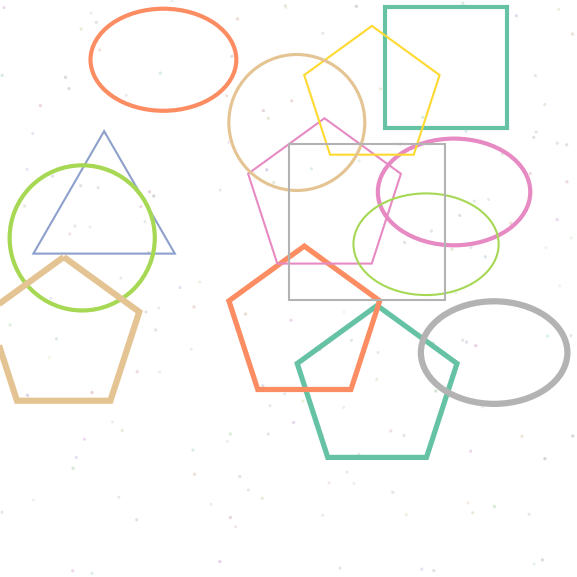[{"shape": "pentagon", "thickness": 2.5, "radius": 0.73, "center": [0.653, 0.325]}, {"shape": "square", "thickness": 2, "radius": 0.53, "center": [0.773, 0.882]}, {"shape": "oval", "thickness": 2, "radius": 0.63, "center": [0.283, 0.896]}, {"shape": "pentagon", "thickness": 2.5, "radius": 0.69, "center": [0.527, 0.436]}, {"shape": "triangle", "thickness": 1, "radius": 0.71, "center": [0.18, 0.631]}, {"shape": "pentagon", "thickness": 1, "radius": 0.7, "center": [0.562, 0.655]}, {"shape": "oval", "thickness": 2, "radius": 0.66, "center": [0.786, 0.667]}, {"shape": "circle", "thickness": 2, "radius": 0.63, "center": [0.142, 0.587]}, {"shape": "oval", "thickness": 1, "radius": 0.63, "center": [0.738, 0.576]}, {"shape": "pentagon", "thickness": 1, "radius": 0.62, "center": [0.644, 0.831]}, {"shape": "circle", "thickness": 1.5, "radius": 0.59, "center": [0.514, 0.787]}, {"shape": "pentagon", "thickness": 3, "radius": 0.69, "center": [0.11, 0.417]}, {"shape": "oval", "thickness": 3, "radius": 0.63, "center": [0.856, 0.389]}, {"shape": "square", "thickness": 1, "radius": 0.68, "center": [0.635, 0.615]}]